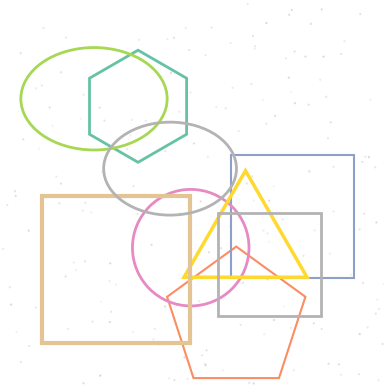[{"shape": "hexagon", "thickness": 2, "radius": 0.73, "center": [0.359, 0.724]}, {"shape": "pentagon", "thickness": 1.5, "radius": 0.94, "center": [0.614, 0.171]}, {"shape": "square", "thickness": 1.5, "radius": 0.8, "center": [0.759, 0.437]}, {"shape": "circle", "thickness": 2, "radius": 0.76, "center": [0.495, 0.357]}, {"shape": "oval", "thickness": 2, "radius": 0.95, "center": [0.244, 0.743]}, {"shape": "triangle", "thickness": 2.5, "radius": 0.92, "center": [0.638, 0.372]}, {"shape": "square", "thickness": 3, "radius": 0.96, "center": [0.302, 0.3]}, {"shape": "square", "thickness": 2, "radius": 0.67, "center": [0.7, 0.314]}, {"shape": "oval", "thickness": 2, "radius": 0.86, "center": [0.442, 0.562]}]